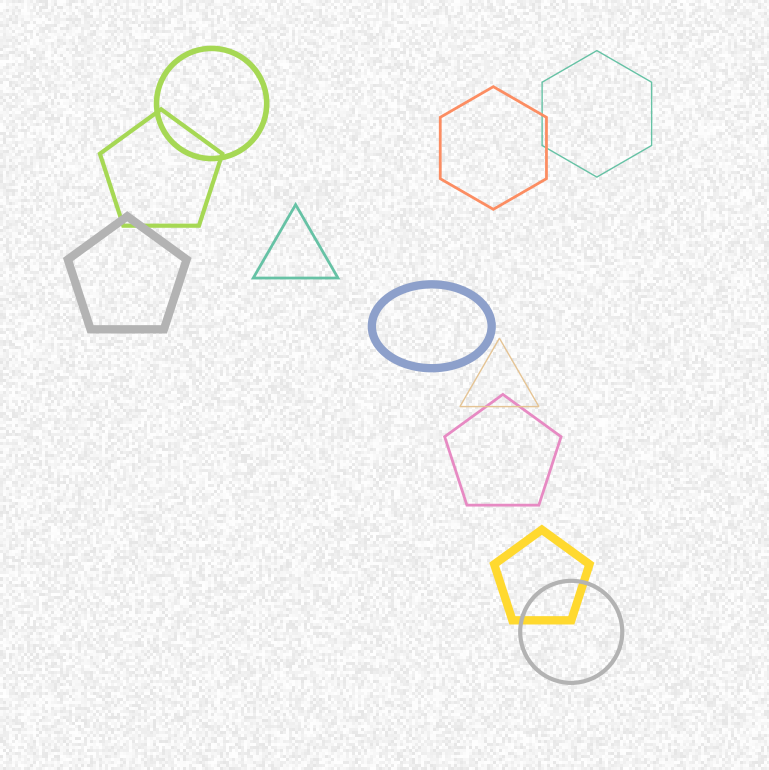[{"shape": "triangle", "thickness": 1, "radius": 0.32, "center": [0.384, 0.671]}, {"shape": "hexagon", "thickness": 0.5, "radius": 0.41, "center": [0.775, 0.852]}, {"shape": "hexagon", "thickness": 1, "radius": 0.4, "center": [0.641, 0.808]}, {"shape": "oval", "thickness": 3, "radius": 0.39, "center": [0.561, 0.576]}, {"shape": "pentagon", "thickness": 1, "radius": 0.4, "center": [0.653, 0.408]}, {"shape": "circle", "thickness": 2, "radius": 0.36, "center": [0.275, 0.866]}, {"shape": "pentagon", "thickness": 1.5, "radius": 0.42, "center": [0.209, 0.775]}, {"shape": "pentagon", "thickness": 3, "radius": 0.33, "center": [0.704, 0.247]}, {"shape": "triangle", "thickness": 0.5, "radius": 0.3, "center": [0.649, 0.502]}, {"shape": "circle", "thickness": 1.5, "radius": 0.33, "center": [0.742, 0.179]}, {"shape": "pentagon", "thickness": 3, "radius": 0.41, "center": [0.165, 0.638]}]